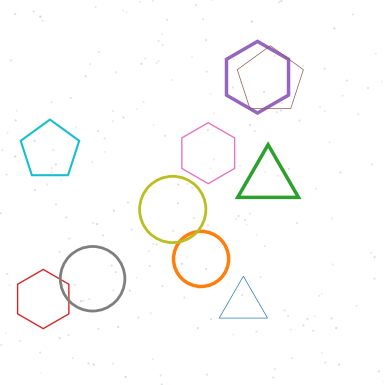[{"shape": "triangle", "thickness": 0.5, "radius": 0.36, "center": [0.632, 0.21]}, {"shape": "circle", "thickness": 2.5, "radius": 0.36, "center": [0.522, 0.327]}, {"shape": "triangle", "thickness": 2.5, "radius": 0.46, "center": [0.696, 0.533]}, {"shape": "hexagon", "thickness": 1, "radius": 0.38, "center": [0.112, 0.223]}, {"shape": "hexagon", "thickness": 2.5, "radius": 0.47, "center": [0.669, 0.799]}, {"shape": "pentagon", "thickness": 0.5, "radius": 0.45, "center": [0.702, 0.791]}, {"shape": "hexagon", "thickness": 1, "radius": 0.4, "center": [0.541, 0.602]}, {"shape": "circle", "thickness": 2, "radius": 0.42, "center": [0.24, 0.276]}, {"shape": "circle", "thickness": 2, "radius": 0.43, "center": [0.449, 0.456]}, {"shape": "pentagon", "thickness": 1.5, "radius": 0.4, "center": [0.13, 0.61]}]